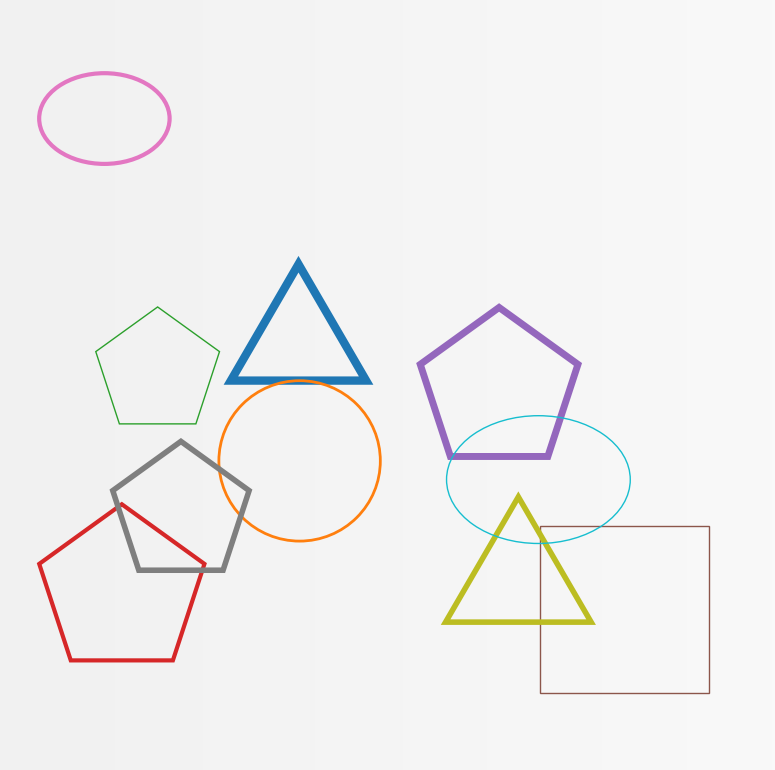[{"shape": "triangle", "thickness": 3, "radius": 0.5, "center": [0.385, 0.556]}, {"shape": "circle", "thickness": 1, "radius": 0.52, "center": [0.387, 0.401]}, {"shape": "pentagon", "thickness": 0.5, "radius": 0.42, "center": [0.203, 0.517]}, {"shape": "pentagon", "thickness": 1.5, "radius": 0.56, "center": [0.157, 0.233]}, {"shape": "pentagon", "thickness": 2.5, "radius": 0.53, "center": [0.644, 0.494]}, {"shape": "square", "thickness": 0.5, "radius": 0.55, "center": [0.806, 0.208]}, {"shape": "oval", "thickness": 1.5, "radius": 0.42, "center": [0.135, 0.846]}, {"shape": "pentagon", "thickness": 2, "radius": 0.46, "center": [0.233, 0.334]}, {"shape": "triangle", "thickness": 2, "radius": 0.54, "center": [0.669, 0.246]}, {"shape": "oval", "thickness": 0.5, "radius": 0.59, "center": [0.695, 0.377]}]